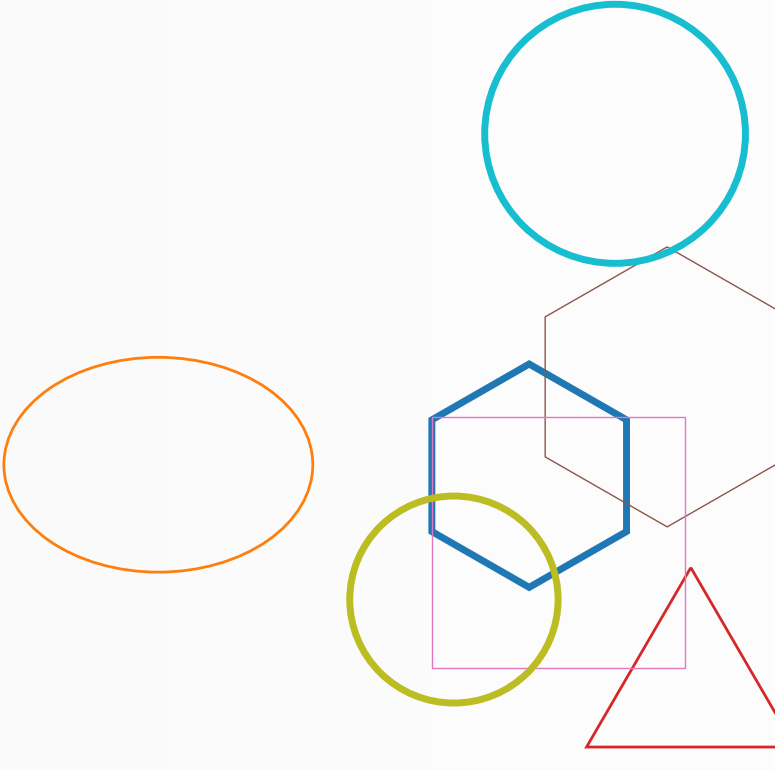[{"shape": "hexagon", "thickness": 2.5, "radius": 0.73, "center": [0.683, 0.382]}, {"shape": "oval", "thickness": 1, "radius": 1.0, "center": [0.204, 0.396]}, {"shape": "triangle", "thickness": 1, "radius": 0.78, "center": [0.891, 0.108]}, {"shape": "hexagon", "thickness": 0.5, "radius": 0.91, "center": [0.861, 0.498]}, {"shape": "square", "thickness": 0.5, "radius": 0.81, "center": [0.72, 0.295]}, {"shape": "circle", "thickness": 2.5, "radius": 0.67, "center": [0.586, 0.221]}, {"shape": "circle", "thickness": 2.5, "radius": 0.84, "center": [0.794, 0.826]}]